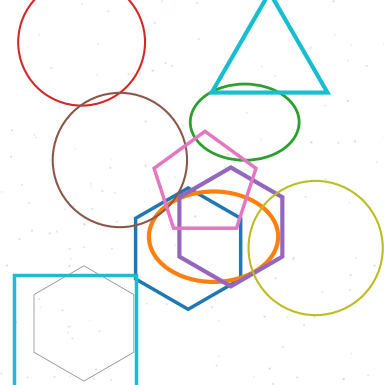[{"shape": "hexagon", "thickness": 2.5, "radius": 0.79, "center": [0.489, 0.354]}, {"shape": "oval", "thickness": 3, "radius": 0.84, "center": [0.555, 0.385]}, {"shape": "oval", "thickness": 2, "radius": 0.71, "center": [0.636, 0.683]}, {"shape": "circle", "thickness": 1.5, "radius": 0.82, "center": [0.212, 0.89]}, {"shape": "hexagon", "thickness": 3, "radius": 0.77, "center": [0.6, 0.411]}, {"shape": "circle", "thickness": 1.5, "radius": 0.87, "center": [0.311, 0.584]}, {"shape": "pentagon", "thickness": 2.5, "radius": 0.7, "center": [0.533, 0.52]}, {"shape": "hexagon", "thickness": 0.5, "radius": 0.75, "center": [0.218, 0.16]}, {"shape": "circle", "thickness": 1.5, "radius": 0.87, "center": [0.82, 0.356]}, {"shape": "square", "thickness": 2.5, "radius": 0.79, "center": [0.194, 0.128]}, {"shape": "triangle", "thickness": 3, "radius": 0.87, "center": [0.7, 0.846]}]